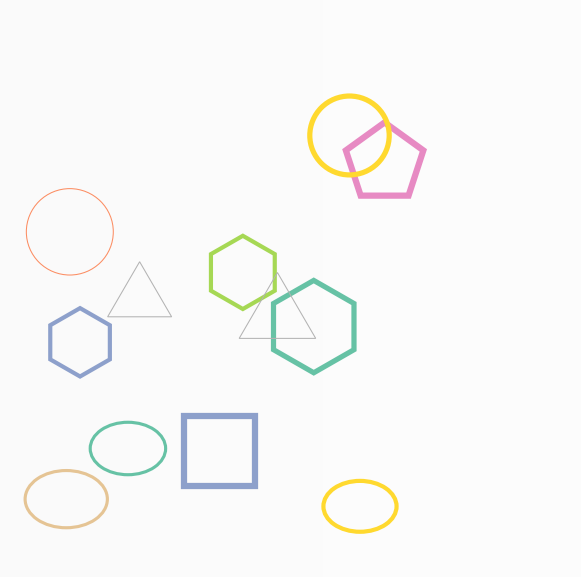[{"shape": "hexagon", "thickness": 2.5, "radius": 0.4, "center": [0.54, 0.434]}, {"shape": "oval", "thickness": 1.5, "radius": 0.32, "center": [0.22, 0.223]}, {"shape": "circle", "thickness": 0.5, "radius": 0.37, "center": [0.12, 0.598]}, {"shape": "hexagon", "thickness": 2, "radius": 0.3, "center": [0.138, 0.406]}, {"shape": "square", "thickness": 3, "radius": 0.31, "center": [0.378, 0.218]}, {"shape": "pentagon", "thickness": 3, "radius": 0.35, "center": [0.662, 0.717]}, {"shape": "hexagon", "thickness": 2, "radius": 0.32, "center": [0.418, 0.527]}, {"shape": "oval", "thickness": 2, "radius": 0.31, "center": [0.619, 0.122]}, {"shape": "circle", "thickness": 2.5, "radius": 0.34, "center": [0.601, 0.765]}, {"shape": "oval", "thickness": 1.5, "radius": 0.35, "center": [0.114, 0.135]}, {"shape": "triangle", "thickness": 0.5, "radius": 0.32, "center": [0.24, 0.482]}, {"shape": "triangle", "thickness": 0.5, "radius": 0.38, "center": [0.477, 0.451]}]